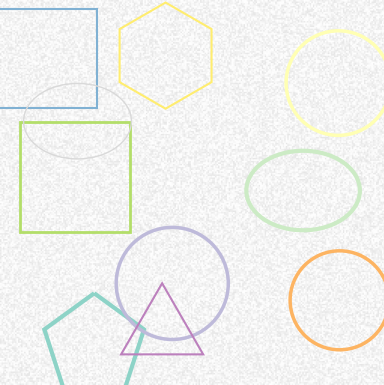[{"shape": "pentagon", "thickness": 3, "radius": 0.68, "center": [0.245, 0.102]}, {"shape": "circle", "thickness": 2.5, "radius": 0.68, "center": [0.879, 0.784]}, {"shape": "circle", "thickness": 2.5, "radius": 0.73, "center": [0.447, 0.264]}, {"shape": "square", "thickness": 1.5, "radius": 0.64, "center": [0.123, 0.849]}, {"shape": "circle", "thickness": 2.5, "radius": 0.64, "center": [0.882, 0.22]}, {"shape": "square", "thickness": 2, "radius": 0.72, "center": [0.194, 0.541]}, {"shape": "oval", "thickness": 1, "radius": 0.7, "center": [0.201, 0.685]}, {"shape": "triangle", "thickness": 1.5, "radius": 0.62, "center": [0.421, 0.141]}, {"shape": "oval", "thickness": 3, "radius": 0.74, "center": [0.787, 0.505]}, {"shape": "hexagon", "thickness": 1.5, "radius": 0.69, "center": [0.43, 0.856]}]